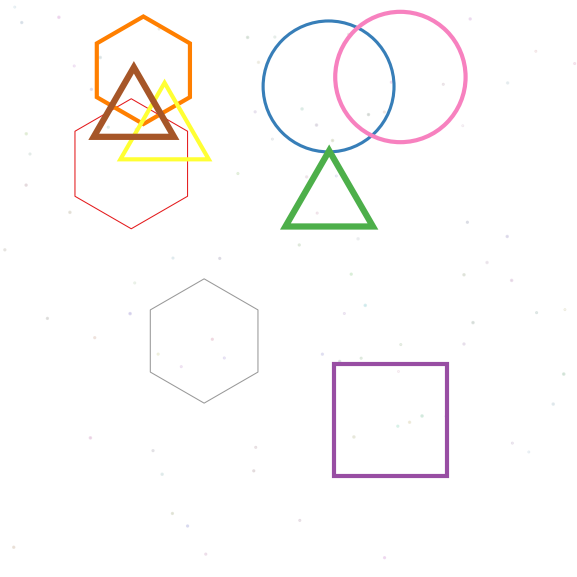[{"shape": "hexagon", "thickness": 0.5, "radius": 0.56, "center": [0.227, 0.716]}, {"shape": "circle", "thickness": 1.5, "radius": 0.57, "center": [0.569, 0.849]}, {"shape": "triangle", "thickness": 3, "radius": 0.44, "center": [0.57, 0.651]}, {"shape": "square", "thickness": 2, "radius": 0.49, "center": [0.676, 0.271]}, {"shape": "hexagon", "thickness": 2, "radius": 0.47, "center": [0.248, 0.877]}, {"shape": "triangle", "thickness": 2, "radius": 0.44, "center": [0.285, 0.767]}, {"shape": "triangle", "thickness": 3, "radius": 0.4, "center": [0.232, 0.802]}, {"shape": "circle", "thickness": 2, "radius": 0.56, "center": [0.693, 0.866]}, {"shape": "hexagon", "thickness": 0.5, "radius": 0.54, "center": [0.353, 0.409]}]